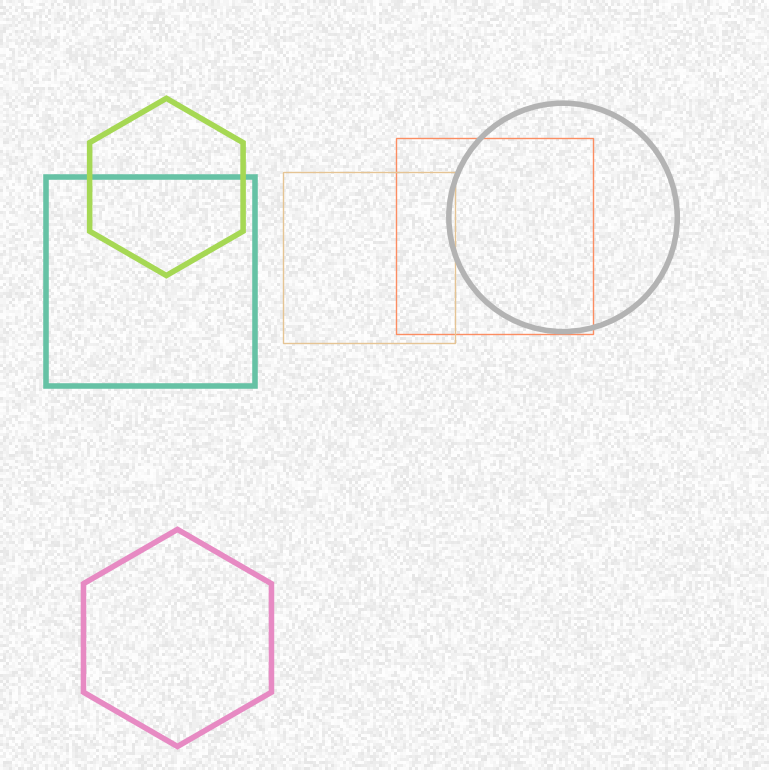[{"shape": "square", "thickness": 2, "radius": 0.68, "center": [0.195, 0.635]}, {"shape": "square", "thickness": 0.5, "radius": 0.64, "center": [0.642, 0.693]}, {"shape": "hexagon", "thickness": 2, "radius": 0.7, "center": [0.23, 0.171]}, {"shape": "hexagon", "thickness": 2, "radius": 0.58, "center": [0.216, 0.757]}, {"shape": "square", "thickness": 0.5, "radius": 0.56, "center": [0.479, 0.666]}, {"shape": "circle", "thickness": 2, "radius": 0.74, "center": [0.731, 0.718]}]